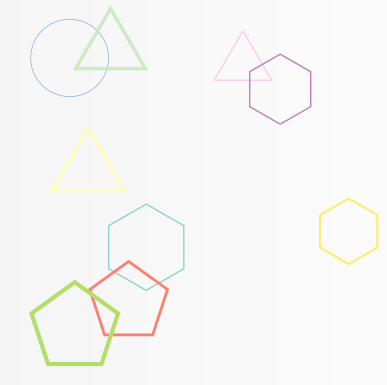[{"shape": "hexagon", "thickness": 1, "radius": 0.56, "center": [0.377, 0.358]}, {"shape": "triangle", "thickness": 2, "radius": 0.54, "center": [0.228, 0.558]}, {"shape": "pentagon", "thickness": 2, "radius": 0.53, "center": [0.332, 0.215]}, {"shape": "circle", "thickness": 0.5, "radius": 0.5, "center": [0.18, 0.85]}, {"shape": "pentagon", "thickness": 3, "radius": 0.59, "center": [0.193, 0.15]}, {"shape": "triangle", "thickness": 1, "radius": 0.43, "center": [0.627, 0.834]}, {"shape": "hexagon", "thickness": 1, "radius": 0.45, "center": [0.723, 0.768]}, {"shape": "triangle", "thickness": 2.5, "radius": 0.52, "center": [0.285, 0.874]}, {"shape": "hexagon", "thickness": 1.5, "radius": 0.43, "center": [0.9, 0.399]}]